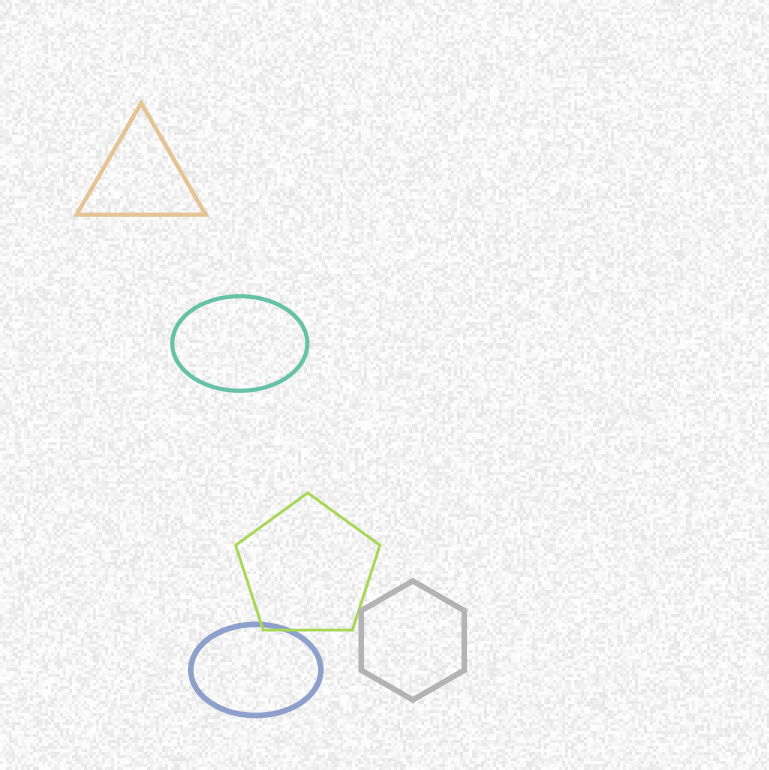[{"shape": "oval", "thickness": 1.5, "radius": 0.44, "center": [0.311, 0.554]}, {"shape": "oval", "thickness": 2, "radius": 0.42, "center": [0.332, 0.13]}, {"shape": "pentagon", "thickness": 1, "radius": 0.49, "center": [0.4, 0.261]}, {"shape": "triangle", "thickness": 1.5, "radius": 0.48, "center": [0.183, 0.77]}, {"shape": "hexagon", "thickness": 2, "radius": 0.39, "center": [0.536, 0.168]}]